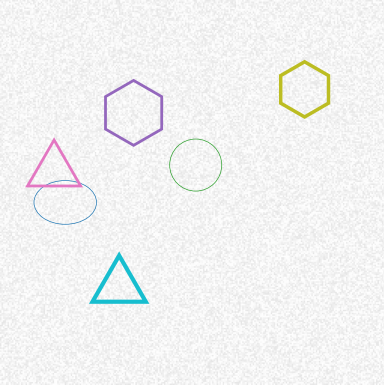[{"shape": "oval", "thickness": 0.5, "radius": 0.41, "center": [0.169, 0.474]}, {"shape": "circle", "thickness": 0.5, "radius": 0.34, "center": [0.508, 0.571]}, {"shape": "hexagon", "thickness": 2, "radius": 0.42, "center": [0.347, 0.707]}, {"shape": "triangle", "thickness": 2, "radius": 0.4, "center": [0.14, 0.557]}, {"shape": "hexagon", "thickness": 2.5, "radius": 0.36, "center": [0.791, 0.768]}, {"shape": "triangle", "thickness": 3, "radius": 0.4, "center": [0.31, 0.256]}]